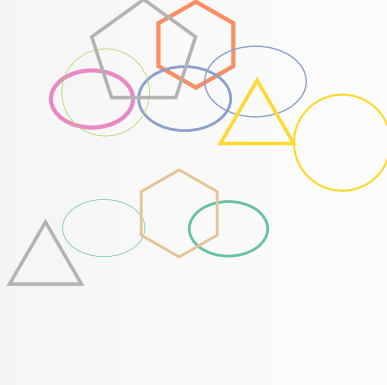[{"shape": "oval", "thickness": 0.5, "radius": 0.53, "center": [0.268, 0.408]}, {"shape": "oval", "thickness": 2, "radius": 0.51, "center": [0.59, 0.406]}, {"shape": "hexagon", "thickness": 3, "radius": 0.56, "center": [0.506, 0.884]}, {"shape": "oval", "thickness": 1, "radius": 0.66, "center": [0.659, 0.788]}, {"shape": "oval", "thickness": 2, "radius": 0.59, "center": [0.477, 0.744]}, {"shape": "oval", "thickness": 3, "radius": 0.53, "center": [0.237, 0.743]}, {"shape": "circle", "thickness": 0.5, "radius": 0.57, "center": [0.273, 0.76]}, {"shape": "circle", "thickness": 1.5, "radius": 0.62, "center": [0.883, 0.629]}, {"shape": "triangle", "thickness": 2.5, "radius": 0.55, "center": [0.663, 0.682]}, {"shape": "hexagon", "thickness": 2, "radius": 0.57, "center": [0.462, 0.446]}, {"shape": "pentagon", "thickness": 2.5, "radius": 0.7, "center": [0.371, 0.861]}, {"shape": "triangle", "thickness": 2.5, "radius": 0.54, "center": [0.117, 0.316]}]